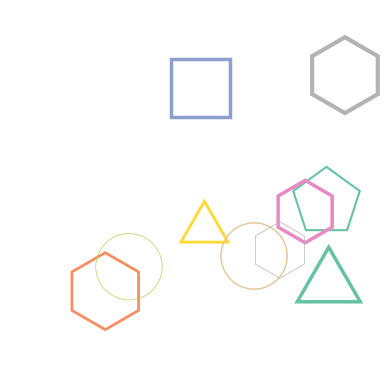[{"shape": "pentagon", "thickness": 1.5, "radius": 0.45, "center": [0.848, 0.476]}, {"shape": "triangle", "thickness": 2.5, "radius": 0.47, "center": [0.854, 0.263]}, {"shape": "hexagon", "thickness": 2, "radius": 0.5, "center": [0.273, 0.244]}, {"shape": "square", "thickness": 2.5, "radius": 0.38, "center": [0.52, 0.771]}, {"shape": "hexagon", "thickness": 2.5, "radius": 0.41, "center": [0.793, 0.45]}, {"shape": "circle", "thickness": 0.5, "radius": 0.43, "center": [0.335, 0.307]}, {"shape": "triangle", "thickness": 2, "radius": 0.35, "center": [0.531, 0.406]}, {"shape": "circle", "thickness": 1, "radius": 0.43, "center": [0.66, 0.335]}, {"shape": "hexagon", "thickness": 3, "radius": 0.49, "center": [0.896, 0.805]}, {"shape": "hexagon", "thickness": 0.5, "radius": 0.37, "center": [0.727, 0.351]}]